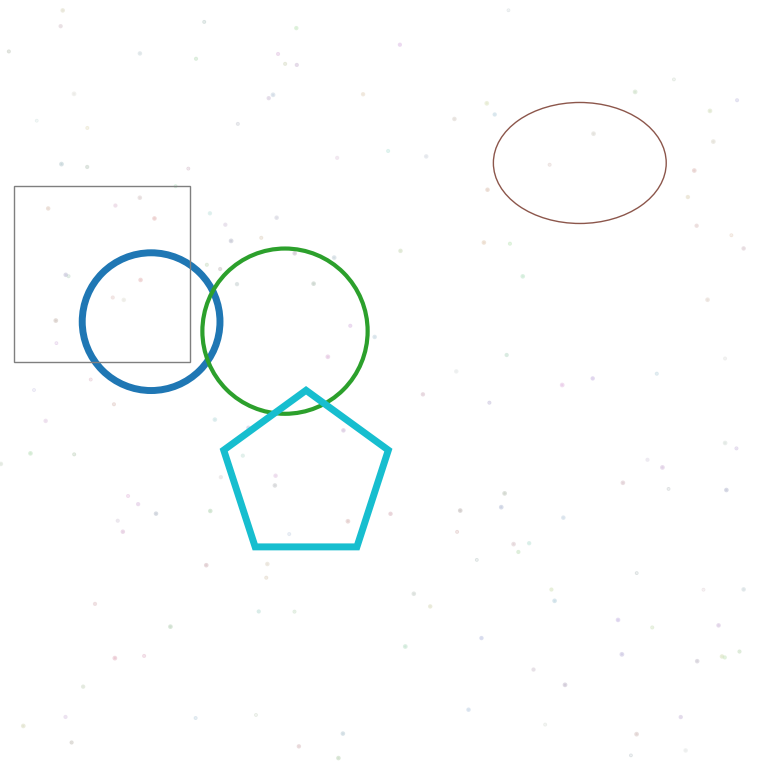[{"shape": "circle", "thickness": 2.5, "radius": 0.45, "center": [0.196, 0.582]}, {"shape": "circle", "thickness": 1.5, "radius": 0.54, "center": [0.37, 0.57]}, {"shape": "oval", "thickness": 0.5, "radius": 0.56, "center": [0.753, 0.788]}, {"shape": "square", "thickness": 0.5, "radius": 0.57, "center": [0.132, 0.644]}, {"shape": "pentagon", "thickness": 2.5, "radius": 0.56, "center": [0.397, 0.381]}]